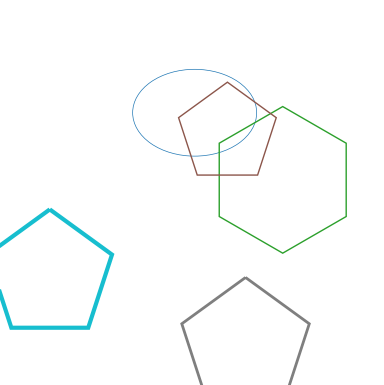[{"shape": "oval", "thickness": 0.5, "radius": 0.81, "center": [0.506, 0.707]}, {"shape": "hexagon", "thickness": 1, "radius": 0.95, "center": [0.734, 0.533]}, {"shape": "pentagon", "thickness": 1, "radius": 0.67, "center": [0.591, 0.653]}, {"shape": "pentagon", "thickness": 2, "radius": 0.87, "center": [0.638, 0.105]}, {"shape": "pentagon", "thickness": 3, "radius": 0.85, "center": [0.129, 0.286]}]